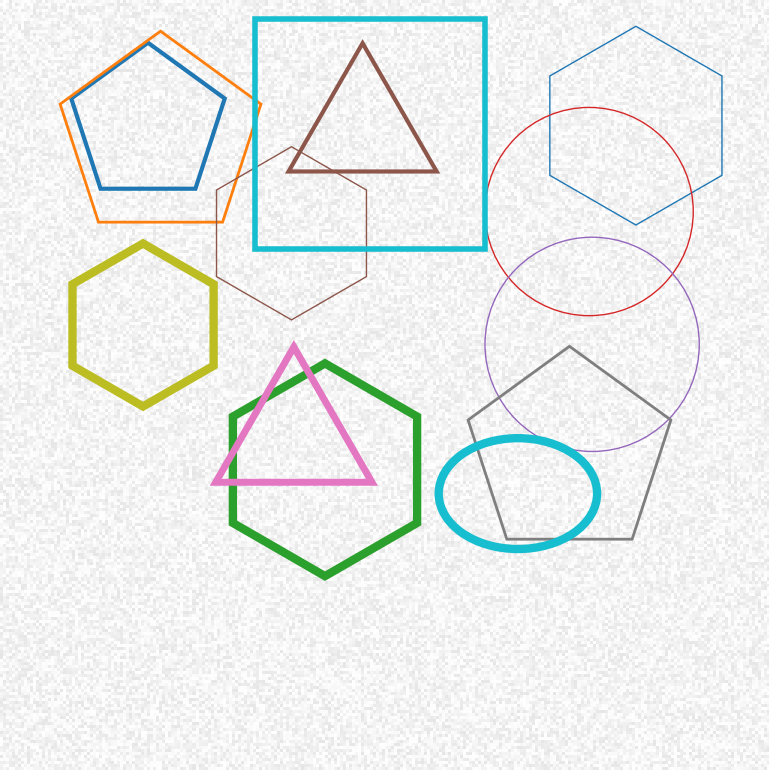[{"shape": "hexagon", "thickness": 0.5, "radius": 0.65, "center": [0.826, 0.837]}, {"shape": "pentagon", "thickness": 1.5, "radius": 0.52, "center": [0.192, 0.84]}, {"shape": "pentagon", "thickness": 1, "radius": 0.69, "center": [0.208, 0.822]}, {"shape": "hexagon", "thickness": 3, "radius": 0.69, "center": [0.422, 0.39]}, {"shape": "circle", "thickness": 0.5, "radius": 0.68, "center": [0.765, 0.725]}, {"shape": "circle", "thickness": 0.5, "radius": 0.7, "center": [0.769, 0.553]}, {"shape": "triangle", "thickness": 1.5, "radius": 0.56, "center": [0.471, 0.833]}, {"shape": "hexagon", "thickness": 0.5, "radius": 0.56, "center": [0.379, 0.697]}, {"shape": "triangle", "thickness": 2.5, "radius": 0.59, "center": [0.382, 0.432]}, {"shape": "pentagon", "thickness": 1, "radius": 0.69, "center": [0.74, 0.412]}, {"shape": "hexagon", "thickness": 3, "radius": 0.53, "center": [0.186, 0.578]}, {"shape": "oval", "thickness": 3, "radius": 0.51, "center": [0.673, 0.359]}, {"shape": "square", "thickness": 2, "radius": 0.75, "center": [0.48, 0.826]}]